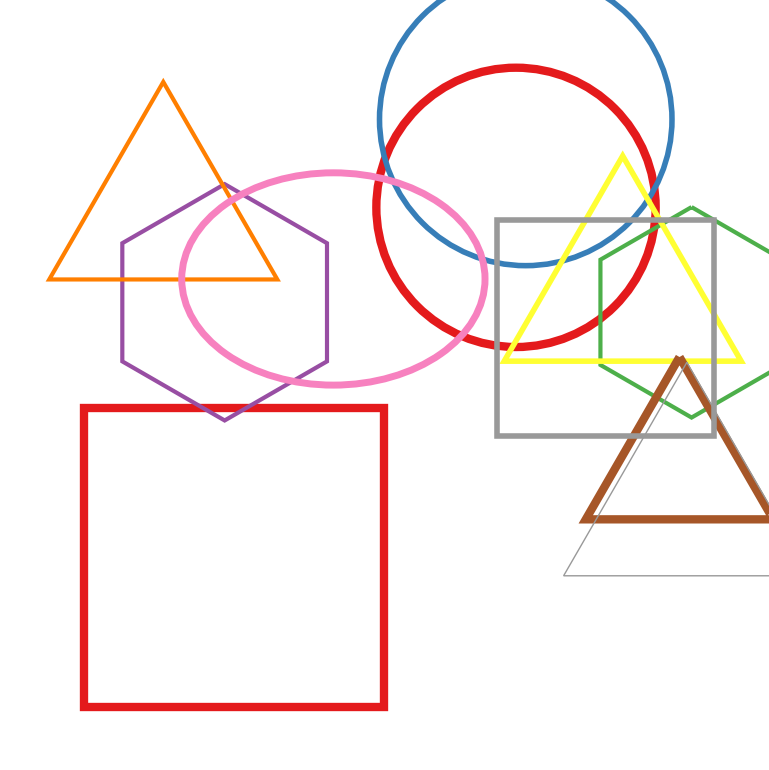[{"shape": "square", "thickness": 3, "radius": 0.97, "center": [0.304, 0.276]}, {"shape": "circle", "thickness": 3, "radius": 0.91, "center": [0.67, 0.731]}, {"shape": "circle", "thickness": 2, "radius": 0.95, "center": [0.683, 0.845]}, {"shape": "hexagon", "thickness": 1.5, "radius": 0.68, "center": [0.898, 0.594]}, {"shape": "hexagon", "thickness": 1.5, "radius": 0.77, "center": [0.292, 0.607]}, {"shape": "triangle", "thickness": 1.5, "radius": 0.85, "center": [0.212, 0.723]}, {"shape": "triangle", "thickness": 2, "radius": 0.89, "center": [0.809, 0.62]}, {"shape": "triangle", "thickness": 3, "radius": 0.7, "center": [0.882, 0.396]}, {"shape": "oval", "thickness": 2.5, "radius": 0.98, "center": [0.433, 0.638]}, {"shape": "square", "thickness": 2, "radius": 0.7, "center": [0.787, 0.574]}, {"shape": "triangle", "thickness": 0.5, "radius": 0.92, "center": [0.892, 0.345]}]